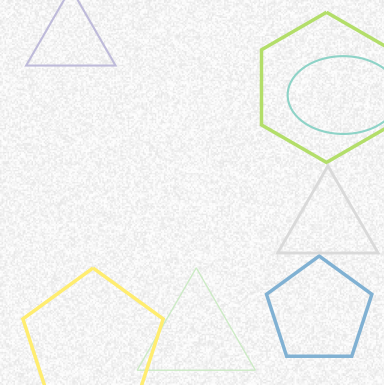[{"shape": "oval", "thickness": 1.5, "radius": 0.72, "center": [0.892, 0.753]}, {"shape": "triangle", "thickness": 1.5, "radius": 0.67, "center": [0.184, 0.897]}, {"shape": "pentagon", "thickness": 2.5, "radius": 0.72, "center": [0.829, 0.191]}, {"shape": "hexagon", "thickness": 2.5, "radius": 0.98, "center": [0.848, 0.773]}, {"shape": "triangle", "thickness": 2, "radius": 0.75, "center": [0.852, 0.418]}, {"shape": "triangle", "thickness": 1, "radius": 0.89, "center": [0.51, 0.127]}, {"shape": "pentagon", "thickness": 2.5, "radius": 0.96, "center": [0.242, 0.112]}]